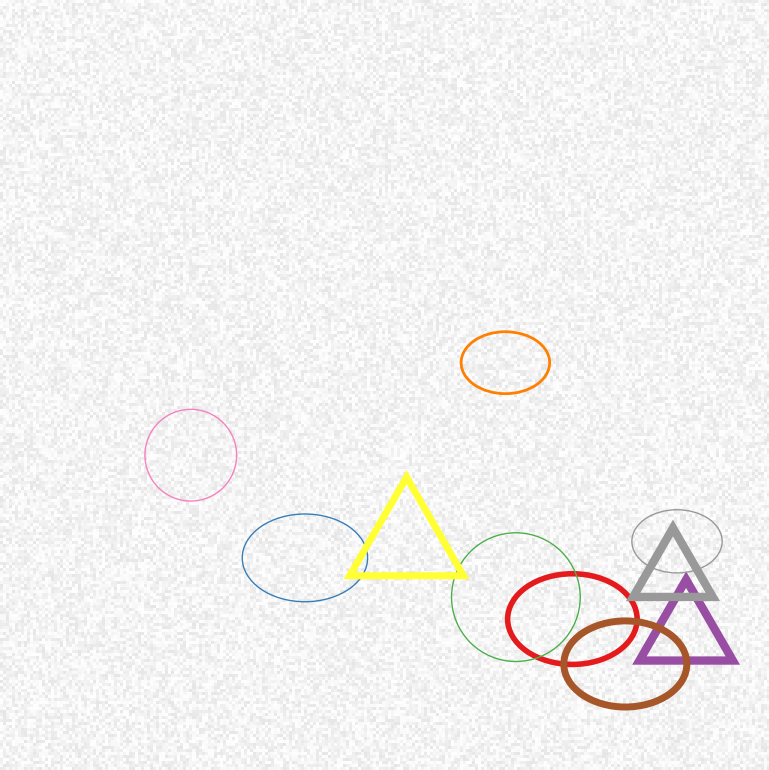[{"shape": "oval", "thickness": 2, "radius": 0.42, "center": [0.743, 0.196]}, {"shape": "oval", "thickness": 0.5, "radius": 0.41, "center": [0.396, 0.275]}, {"shape": "circle", "thickness": 0.5, "radius": 0.42, "center": [0.67, 0.224]}, {"shape": "triangle", "thickness": 3, "radius": 0.35, "center": [0.891, 0.177]}, {"shape": "oval", "thickness": 1, "radius": 0.29, "center": [0.656, 0.529]}, {"shape": "triangle", "thickness": 2.5, "radius": 0.43, "center": [0.528, 0.295]}, {"shape": "oval", "thickness": 2.5, "radius": 0.4, "center": [0.812, 0.138]}, {"shape": "circle", "thickness": 0.5, "radius": 0.3, "center": [0.248, 0.409]}, {"shape": "triangle", "thickness": 3, "radius": 0.3, "center": [0.874, 0.255]}, {"shape": "oval", "thickness": 0.5, "radius": 0.29, "center": [0.879, 0.297]}]